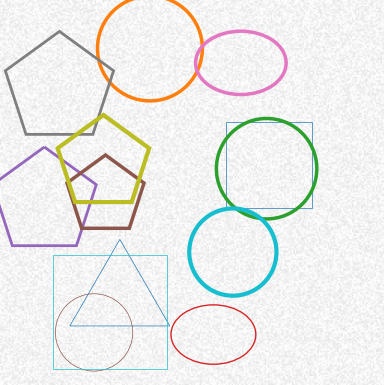[{"shape": "triangle", "thickness": 0.5, "radius": 0.75, "center": [0.311, 0.228]}, {"shape": "square", "thickness": 0.5, "radius": 0.56, "center": [0.699, 0.572]}, {"shape": "circle", "thickness": 2.5, "radius": 0.68, "center": [0.389, 0.874]}, {"shape": "circle", "thickness": 2.5, "radius": 0.65, "center": [0.692, 0.562]}, {"shape": "oval", "thickness": 1, "radius": 0.55, "center": [0.554, 0.131]}, {"shape": "pentagon", "thickness": 2, "radius": 0.71, "center": [0.115, 0.476]}, {"shape": "circle", "thickness": 0.5, "radius": 0.5, "center": [0.244, 0.137]}, {"shape": "pentagon", "thickness": 2.5, "radius": 0.53, "center": [0.274, 0.492]}, {"shape": "oval", "thickness": 2.5, "radius": 0.59, "center": [0.626, 0.837]}, {"shape": "pentagon", "thickness": 2, "radius": 0.74, "center": [0.154, 0.771]}, {"shape": "pentagon", "thickness": 3, "radius": 0.63, "center": [0.269, 0.576]}, {"shape": "square", "thickness": 0.5, "radius": 0.74, "center": [0.285, 0.189]}, {"shape": "circle", "thickness": 3, "radius": 0.57, "center": [0.605, 0.345]}]